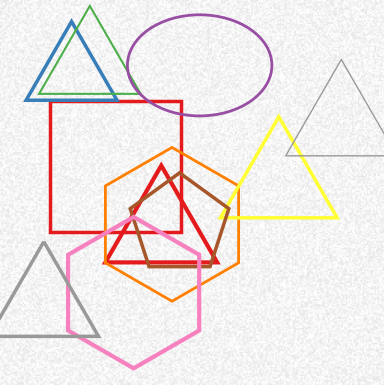[{"shape": "triangle", "thickness": 3, "radius": 0.84, "center": [0.419, 0.402]}, {"shape": "square", "thickness": 2.5, "radius": 0.85, "center": [0.301, 0.568]}, {"shape": "triangle", "thickness": 2.5, "radius": 0.68, "center": [0.186, 0.808]}, {"shape": "triangle", "thickness": 1.5, "radius": 0.76, "center": [0.233, 0.832]}, {"shape": "oval", "thickness": 2, "radius": 0.94, "center": [0.519, 0.83]}, {"shape": "hexagon", "thickness": 2, "radius": 1.0, "center": [0.447, 0.417]}, {"shape": "triangle", "thickness": 2.5, "radius": 0.87, "center": [0.724, 0.522]}, {"shape": "pentagon", "thickness": 2.5, "radius": 0.67, "center": [0.466, 0.416]}, {"shape": "hexagon", "thickness": 3, "radius": 0.98, "center": [0.347, 0.24]}, {"shape": "triangle", "thickness": 2.5, "radius": 0.82, "center": [0.114, 0.208]}, {"shape": "triangle", "thickness": 1, "radius": 0.83, "center": [0.886, 0.679]}]